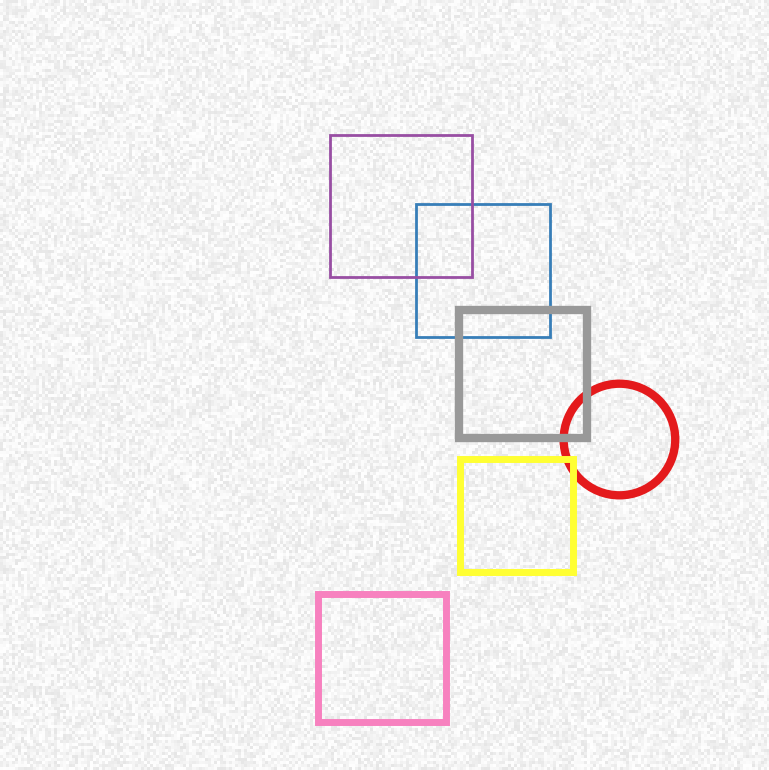[{"shape": "circle", "thickness": 3, "radius": 0.36, "center": [0.804, 0.429]}, {"shape": "square", "thickness": 1, "radius": 0.43, "center": [0.628, 0.649]}, {"shape": "square", "thickness": 1, "radius": 0.46, "center": [0.521, 0.733]}, {"shape": "square", "thickness": 2.5, "radius": 0.37, "center": [0.671, 0.33]}, {"shape": "square", "thickness": 2.5, "radius": 0.42, "center": [0.496, 0.146]}, {"shape": "square", "thickness": 3, "radius": 0.42, "center": [0.679, 0.515]}]